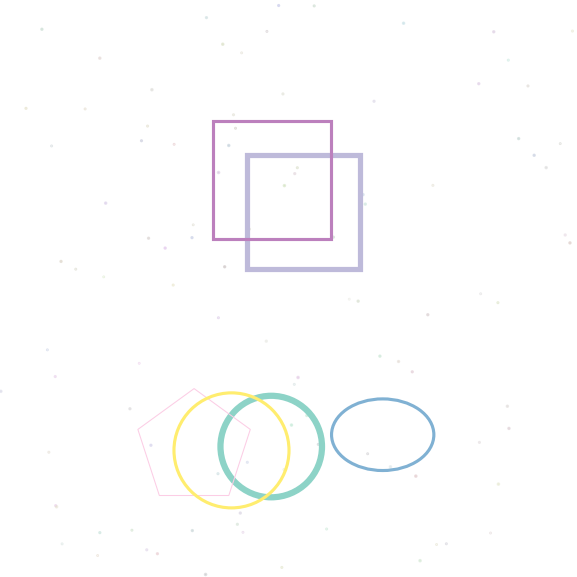[{"shape": "circle", "thickness": 3, "radius": 0.44, "center": [0.47, 0.226]}, {"shape": "square", "thickness": 2.5, "radius": 0.49, "center": [0.526, 0.632]}, {"shape": "oval", "thickness": 1.5, "radius": 0.44, "center": [0.663, 0.246]}, {"shape": "pentagon", "thickness": 0.5, "radius": 0.51, "center": [0.336, 0.224]}, {"shape": "square", "thickness": 1.5, "radius": 0.51, "center": [0.471, 0.688]}, {"shape": "circle", "thickness": 1.5, "radius": 0.5, "center": [0.401, 0.219]}]